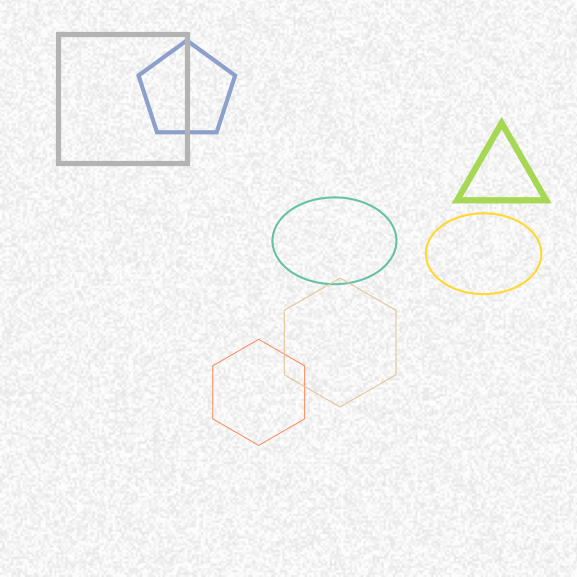[{"shape": "oval", "thickness": 1, "radius": 0.54, "center": [0.579, 0.582]}, {"shape": "hexagon", "thickness": 0.5, "radius": 0.46, "center": [0.448, 0.32]}, {"shape": "pentagon", "thickness": 2, "radius": 0.44, "center": [0.324, 0.841]}, {"shape": "triangle", "thickness": 3, "radius": 0.45, "center": [0.869, 0.697]}, {"shape": "oval", "thickness": 1, "radius": 0.5, "center": [0.837, 0.56]}, {"shape": "hexagon", "thickness": 0.5, "radius": 0.56, "center": [0.589, 0.406]}, {"shape": "square", "thickness": 2.5, "radius": 0.56, "center": [0.212, 0.828]}]